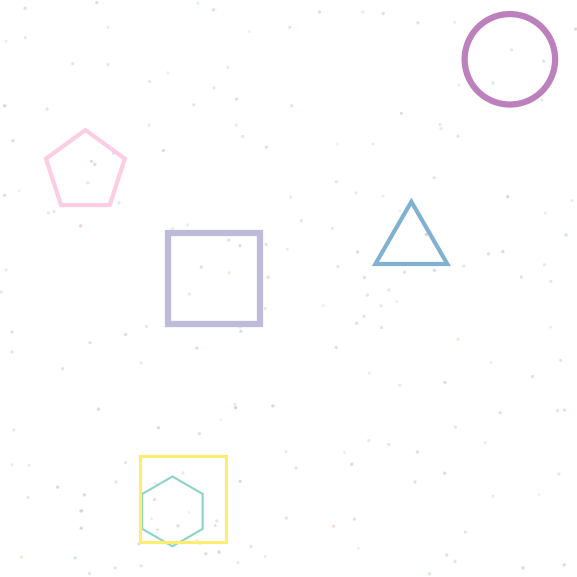[{"shape": "hexagon", "thickness": 1, "radius": 0.3, "center": [0.299, 0.114]}, {"shape": "square", "thickness": 3, "radius": 0.4, "center": [0.371, 0.517]}, {"shape": "triangle", "thickness": 2, "radius": 0.36, "center": [0.712, 0.578]}, {"shape": "pentagon", "thickness": 2, "radius": 0.36, "center": [0.148, 0.702]}, {"shape": "circle", "thickness": 3, "radius": 0.39, "center": [0.883, 0.896]}, {"shape": "square", "thickness": 1.5, "radius": 0.38, "center": [0.317, 0.135]}]